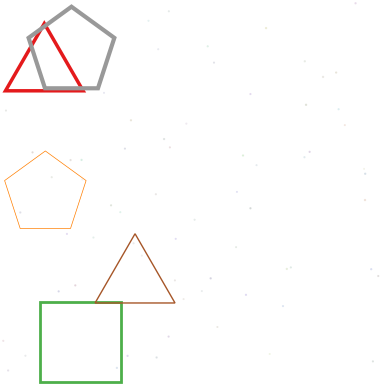[{"shape": "triangle", "thickness": 2.5, "radius": 0.58, "center": [0.115, 0.822]}, {"shape": "square", "thickness": 2, "radius": 0.52, "center": [0.209, 0.112]}, {"shape": "pentagon", "thickness": 0.5, "radius": 0.56, "center": [0.118, 0.497]}, {"shape": "triangle", "thickness": 1, "radius": 0.6, "center": [0.351, 0.273]}, {"shape": "pentagon", "thickness": 3, "radius": 0.59, "center": [0.186, 0.865]}]